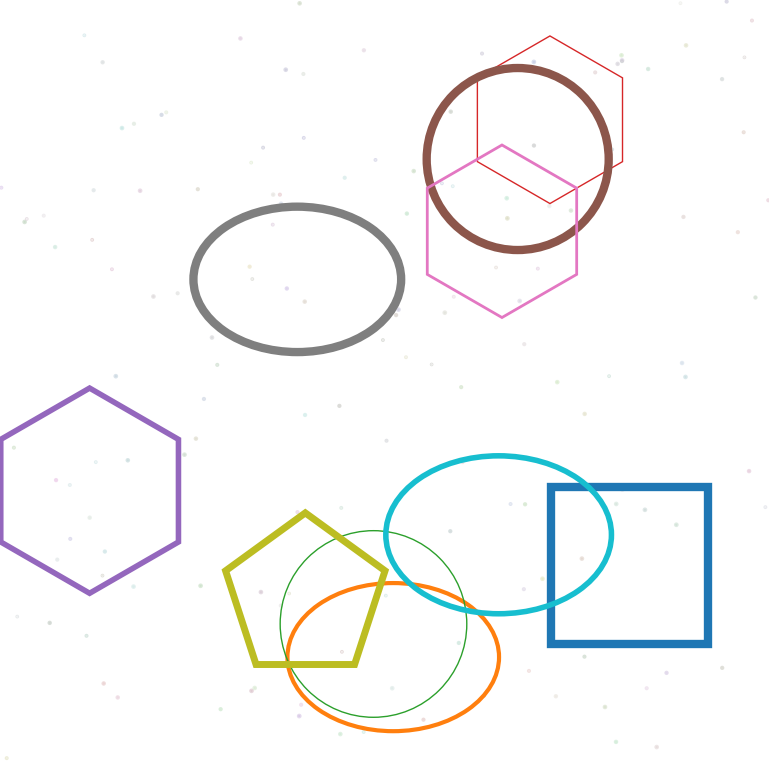[{"shape": "square", "thickness": 3, "radius": 0.51, "center": [0.817, 0.266]}, {"shape": "oval", "thickness": 1.5, "radius": 0.69, "center": [0.511, 0.147]}, {"shape": "circle", "thickness": 0.5, "radius": 0.61, "center": [0.485, 0.19]}, {"shape": "hexagon", "thickness": 0.5, "radius": 0.54, "center": [0.714, 0.844]}, {"shape": "hexagon", "thickness": 2, "radius": 0.67, "center": [0.116, 0.363]}, {"shape": "circle", "thickness": 3, "radius": 0.59, "center": [0.672, 0.793]}, {"shape": "hexagon", "thickness": 1, "radius": 0.56, "center": [0.652, 0.7]}, {"shape": "oval", "thickness": 3, "radius": 0.67, "center": [0.386, 0.637]}, {"shape": "pentagon", "thickness": 2.5, "radius": 0.54, "center": [0.397, 0.225]}, {"shape": "oval", "thickness": 2, "radius": 0.73, "center": [0.648, 0.305]}]